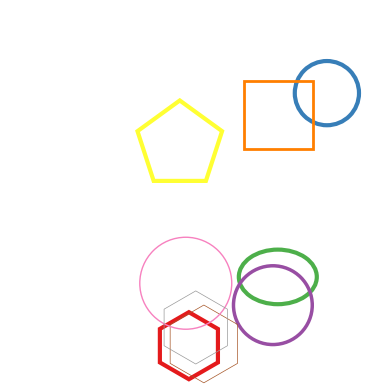[{"shape": "hexagon", "thickness": 3, "radius": 0.44, "center": [0.491, 0.102]}, {"shape": "circle", "thickness": 3, "radius": 0.42, "center": [0.849, 0.758]}, {"shape": "oval", "thickness": 3, "radius": 0.51, "center": [0.722, 0.281]}, {"shape": "circle", "thickness": 2.5, "radius": 0.51, "center": [0.709, 0.207]}, {"shape": "square", "thickness": 2, "radius": 0.45, "center": [0.723, 0.701]}, {"shape": "pentagon", "thickness": 3, "radius": 0.58, "center": [0.467, 0.624]}, {"shape": "hexagon", "thickness": 0.5, "radius": 0.51, "center": [0.529, 0.107]}, {"shape": "circle", "thickness": 1, "radius": 0.6, "center": [0.483, 0.264]}, {"shape": "hexagon", "thickness": 0.5, "radius": 0.47, "center": [0.508, 0.149]}]